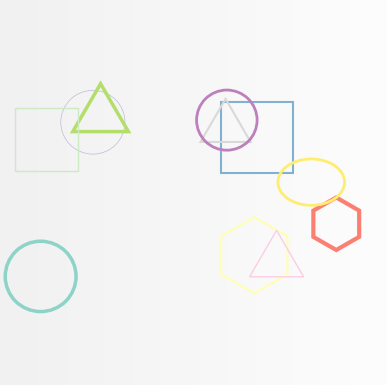[{"shape": "circle", "thickness": 2.5, "radius": 0.46, "center": [0.105, 0.282]}, {"shape": "hexagon", "thickness": 1.5, "radius": 0.49, "center": [0.656, 0.337]}, {"shape": "circle", "thickness": 0.5, "radius": 0.41, "center": [0.24, 0.683]}, {"shape": "hexagon", "thickness": 3, "radius": 0.34, "center": [0.868, 0.419]}, {"shape": "square", "thickness": 1.5, "radius": 0.47, "center": [0.664, 0.643]}, {"shape": "triangle", "thickness": 2.5, "radius": 0.41, "center": [0.26, 0.7]}, {"shape": "triangle", "thickness": 1, "radius": 0.4, "center": [0.714, 0.321]}, {"shape": "triangle", "thickness": 1.5, "radius": 0.37, "center": [0.582, 0.669]}, {"shape": "circle", "thickness": 2, "radius": 0.39, "center": [0.585, 0.688]}, {"shape": "square", "thickness": 1, "radius": 0.41, "center": [0.121, 0.638]}, {"shape": "oval", "thickness": 2, "radius": 0.43, "center": [0.803, 0.527]}]